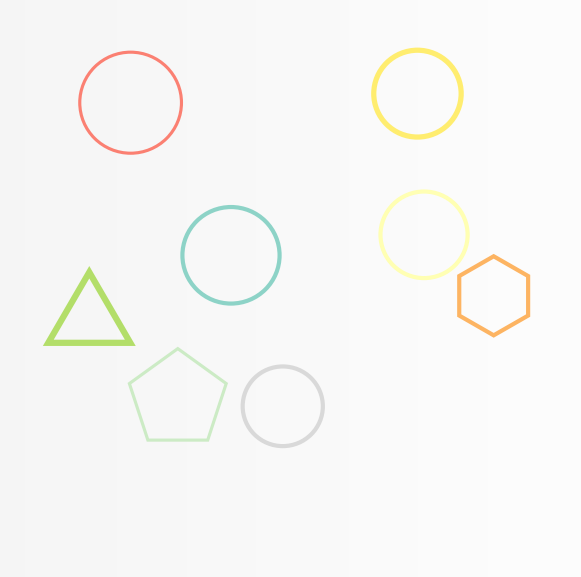[{"shape": "circle", "thickness": 2, "radius": 0.42, "center": [0.397, 0.557]}, {"shape": "circle", "thickness": 2, "radius": 0.37, "center": [0.73, 0.593]}, {"shape": "circle", "thickness": 1.5, "radius": 0.44, "center": [0.225, 0.821]}, {"shape": "hexagon", "thickness": 2, "radius": 0.34, "center": [0.849, 0.487]}, {"shape": "triangle", "thickness": 3, "radius": 0.41, "center": [0.154, 0.446]}, {"shape": "circle", "thickness": 2, "radius": 0.34, "center": [0.486, 0.296]}, {"shape": "pentagon", "thickness": 1.5, "radius": 0.44, "center": [0.306, 0.308]}, {"shape": "circle", "thickness": 2.5, "radius": 0.38, "center": [0.718, 0.837]}]